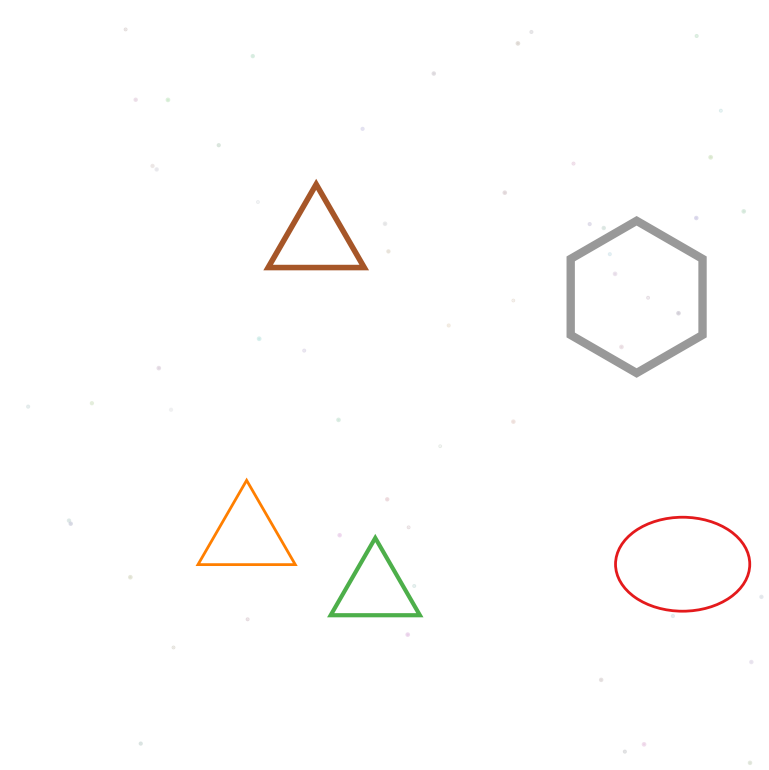[{"shape": "oval", "thickness": 1, "radius": 0.44, "center": [0.887, 0.267]}, {"shape": "triangle", "thickness": 1.5, "radius": 0.33, "center": [0.487, 0.234]}, {"shape": "triangle", "thickness": 1, "radius": 0.36, "center": [0.32, 0.303]}, {"shape": "triangle", "thickness": 2, "radius": 0.36, "center": [0.411, 0.689]}, {"shape": "hexagon", "thickness": 3, "radius": 0.49, "center": [0.827, 0.614]}]